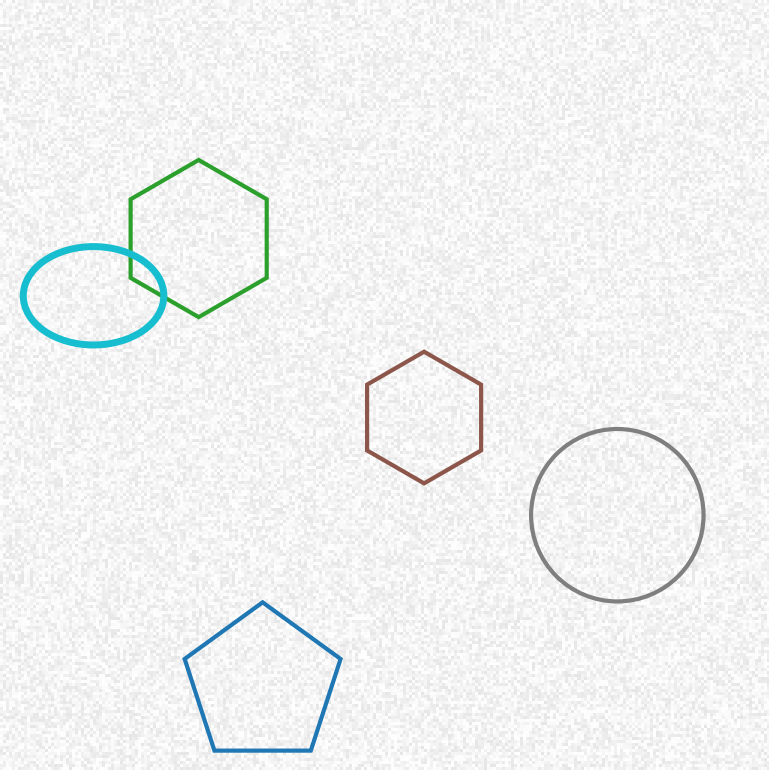[{"shape": "pentagon", "thickness": 1.5, "radius": 0.53, "center": [0.341, 0.111]}, {"shape": "hexagon", "thickness": 1.5, "radius": 0.51, "center": [0.258, 0.69]}, {"shape": "hexagon", "thickness": 1.5, "radius": 0.43, "center": [0.551, 0.458]}, {"shape": "circle", "thickness": 1.5, "radius": 0.56, "center": [0.802, 0.331]}, {"shape": "oval", "thickness": 2.5, "radius": 0.46, "center": [0.121, 0.616]}]